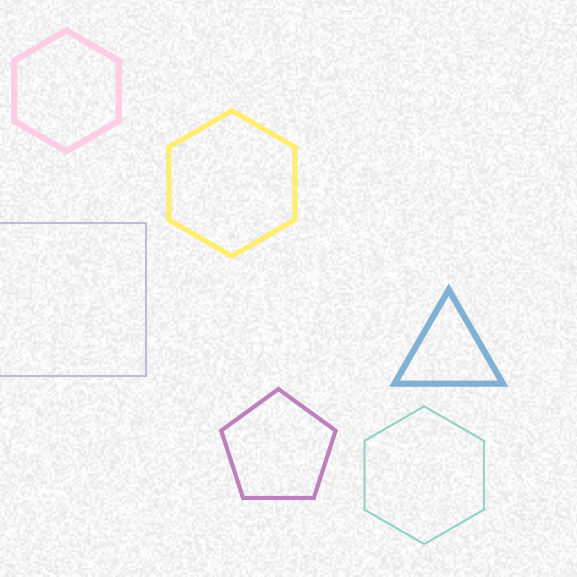[{"shape": "hexagon", "thickness": 1, "radius": 0.6, "center": [0.735, 0.176]}, {"shape": "square", "thickness": 1, "radius": 0.66, "center": [0.121, 0.481]}, {"shape": "triangle", "thickness": 3, "radius": 0.54, "center": [0.777, 0.389]}, {"shape": "hexagon", "thickness": 3, "radius": 0.52, "center": [0.115, 0.842]}, {"shape": "pentagon", "thickness": 2, "radius": 0.52, "center": [0.482, 0.221]}, {"shape": "hexagon", "thickness": 2.5, "radius": 0.63, "center": [0.402, 0.681]}]